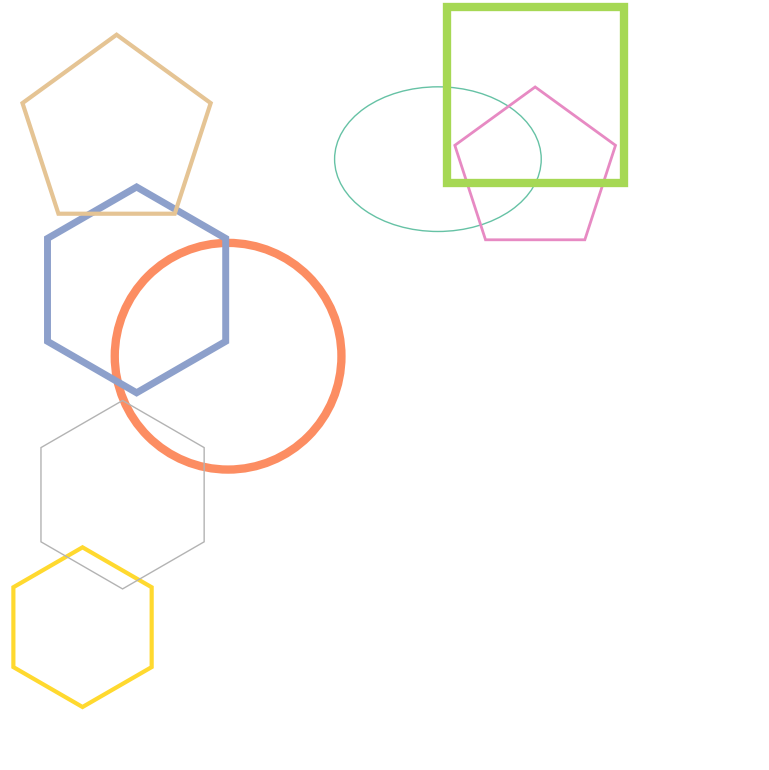[{"shape": "oval", "thickness": 0.5, "radius": 0.67, "center": [0.569, 0.793]}, {"shape": "circle", "thickness": 3, "radius": 0.74, "center": [0.296, 0.537]}, {"shape": "hexagon", "thickness": 2.5, "radius": 0.67, "center": [0.177, 0.624]}, {"shape": "pentagon", "thickness": 1, "radius": 0.55, "center": [0.695, 0.777]}, {"shape": "square", "thickness": 3, "radius": 0.57, "center": [0.695, 0.877]}, {"shape": "hexagon", "thickness": 1.5, "radius": 0.52, "center": [0.107, 0.186]}, {"shape": "pentagon", "thickness": 1.5, "radius": 0.64, "center": [0.151, 0.826]}, {"shape": "hexagon", "thickness": 0.5, "radius": 0.61, "center": [0.159, 0.358]}]